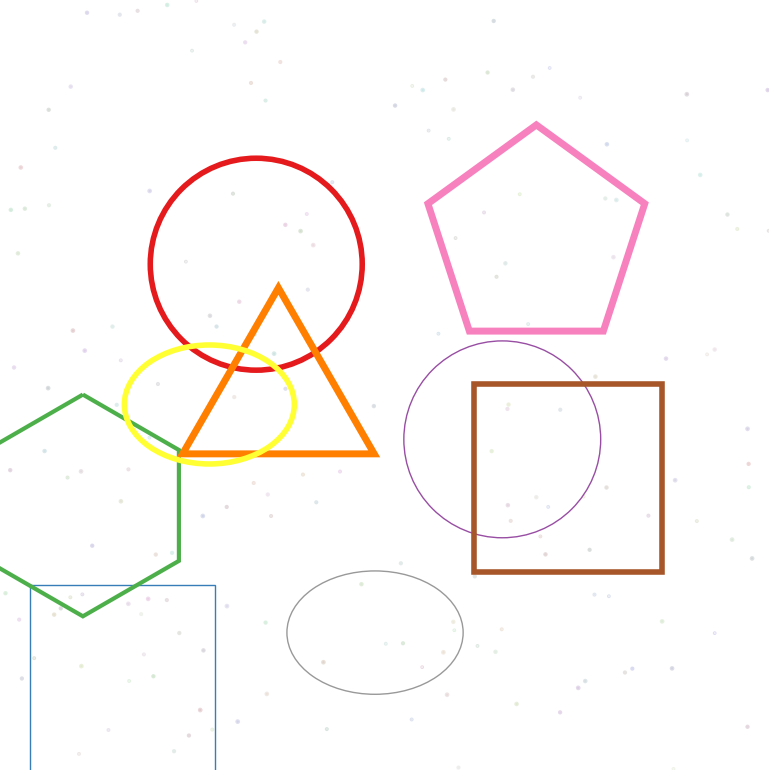[{"shape": "circle", "thickness": 2, "radius": 0.69, "center": [0.333, 0.657]}, {"shape": "square", "thickness": 0.5, "radius": 0.6, "center": [0.159, 0.12]}, {"shape": "hexagon", "thickness": 1.5, "radius": 0.72, "center": [0.108, 0.344]}, {"shape": "circle", "thickness": 0.5, "radius": 0.64, "center": [0.652, 0.429]}, {"shape": "triangle", "thickness": 2.5, "radius": 0.72, "center": [0.362, 0.482]}, {"shape": "oval", "thickness": 2, "radius": 0.55, "center": [0.272, 0.475]}, {"shape": "square", "thickness": 2, "radius": 0.61, "center": [0.737, 0.379]}, {"shape": "pentagon", "thickness": 2.5, "radius": 0.74, "center": [0.697, 0.69]}, {"shape": "oval", "thickness": 0.5, "radius": 0.57, "center": [0.487, 0.178]}]